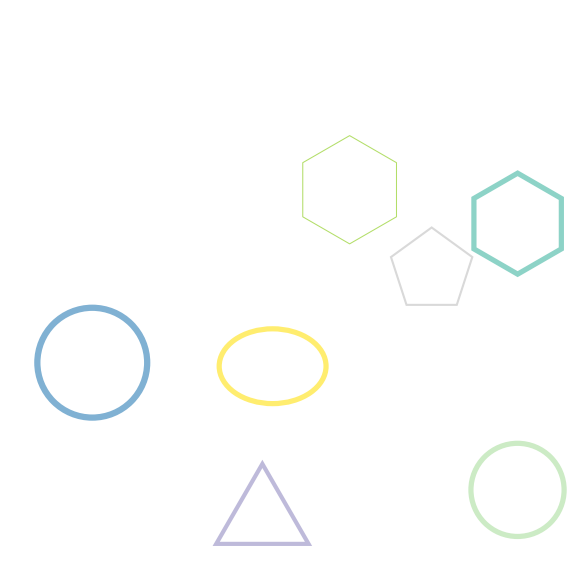[{"shape": "hexagon", "thickness": 2.5, "radius": 0.44, "center": [0.896, 0.612]}, {"shape": "triangle", "thickness": 2, "radius": 0.46, "center": [0.454, 0.104]}, {"shape": "circle", "thickness": 3, "radius": 0.48, "center": [0.16, 0.371]}, {"shape": "hexagon", "thickness": 0.5, "radius": 0.47, "center": [0.605, 0.671]}, {"shape": "pentagon", "thickness": 1, "radius": 0.37, "center": [0.747, 0.531]}, {"shape": "circle", "thickness": 2.5, "radius": 0.4, "center": [0.896, 0.151]}, {"shape": "oval", "thickness": 2.5, "radius": 0.46, "center": [0.472, 0.365]}]